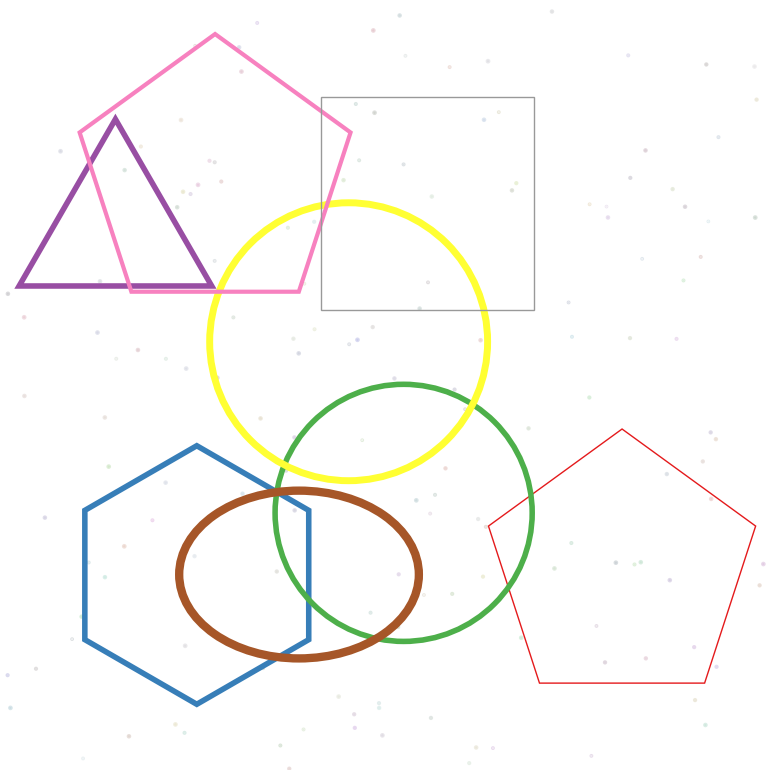[{"shape": "pentagon", "thickness": 0.5, "radius": 0.91, "center": [0.808, 0.26]}, {"shape": "hexagon", "thickness": 2, "radius": 0.84, "center": [0.256, 0.253]}, {"shape": "circle", "thickness": 2, "radius": 0.83, "center": [0.524, 0.334]}, {"shape": "triangle", "thickness": 2, "radius": 0.72, "center": [0.15, 0.701]}, {"shape": "circle", "thickness": 2.5, "radius": 0.9, "center": [0.453, 0.556]}, {"shape": "oval", "thickness": 3, "radius": 0.78, "center": [0.388, 0.254]}, {"shape": "pentagon", "thickness": 1.5, "radius": 0.92, "center": [0.279, 0.771]}, {"shape": "square", "thickness": 0.5, "radius": 0.69, "center": [0.556, 0.736]}]